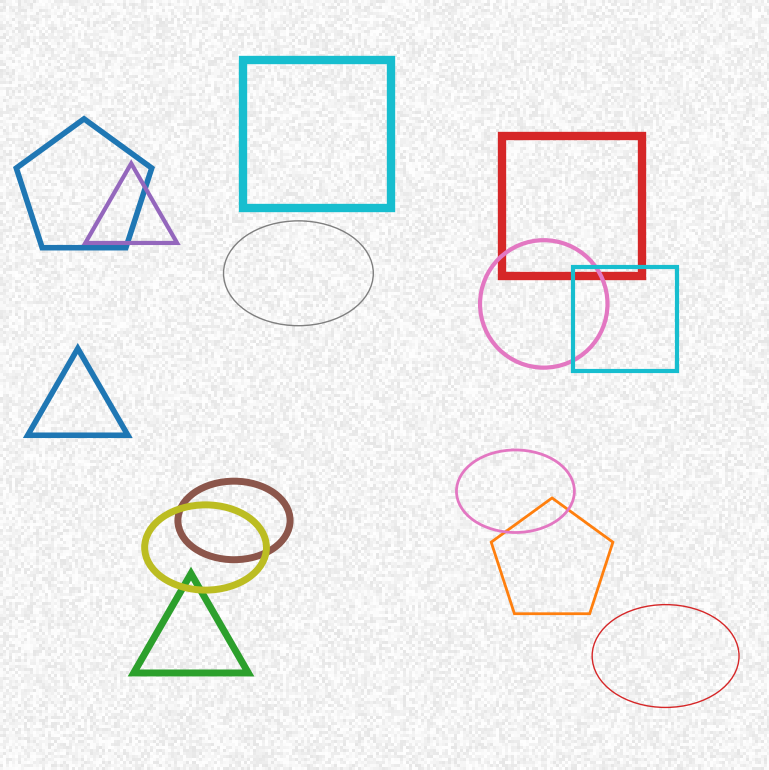[{"shape": "triangle", "thickness": 2, "radius": 0.38, "center": [0.101, 0.472]}, {"shape": "pentagon", "thickness": 2, "radius": 0.46, "center": [0.109, 0.753]}, {"shape": "pentagon", "thickness": 1, "radius": 0.42, "center": [0.717, 0.27]}, {"shape": "triangle", "thickness": 2.5, "radius": 0.43, "center": [0.248, 0.169]}, {"shape": "oval", "thickness": 0.5, "radius": 0.48, "center": [0.864, 0.148]}, {"shape": "square", "thickness": 3, "radius": 0.45, "center": [0.743, 0.732]}, {"shape": "triangle", "thickness": 1.5, "radius": 0.34, "center": [0.17, 0.719]}, {"shape": "oval", "thickness": 2.5, "radius": 0.36, "center": [0.304, 0.324]}, {"shape": "oval", "thickness": 1, "radius": 0.38, "center": [0.669, 0.362]}, {"shape": "circle", "thickness": 1.5, "radius": 0.41, "center": [0.706, 0.605]}, {"shape": "oval", "thickness": 0.5, "radius": 0.49, "center": [0.388, 0.645]}, {"shape": "oval", "thickness": 2.5, "radius": 0.4, "center": [0.267, 0.289]}, {"shape": "square", "thickness": 1.5, "radius": 0.34, "center": [0.812, 0.586]}, {"shape": "square", "thickness": 3, "radius": 0.48, "center": [0.411, 0.826]}]